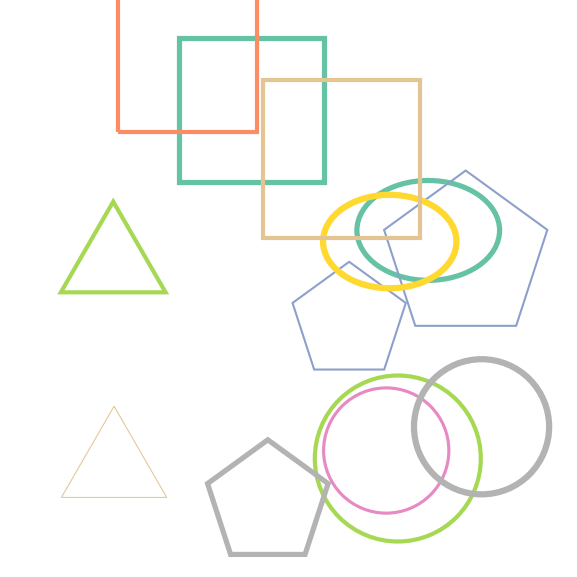[{"shape": "square", "thickness": 2.5, "radius": 0.62, "center": [0.436, 0.809]}, {"shape": "oval", "thickness": 2.5, "radius": 0.62, "center": [0.742, 0.6]}, {"shape": "square", "thickness": 2, "radius": 0.6, "center": [0.325, 0.892]}, {"shape": "pentagon", "thickness": 1, "radius": 0.74, "center": [0.806, 0.555]}, {"shape": "pentagon", "thickness": 1, "radius": 0.52, "center": [0.605, 0.443]}, {"shape": "circle", "thickness": 1.5, "radius": 0.54, "center": [0.669, 0.219]}, {"shape": "triangle", "thickness": 2, "radius": 0.52, "center": [0.196, 0.545]}, {"shape": "circle", "thickness": 2, "radius": 0.72, "center": [0.689, 0.205]}, {"shape": "oval", "thickness": 3, "radius": 0.58, "center": [0.675, 0.581]}, {"shape": "triangle", "thickness": 0.5, "radius": 0.53, "center": [0.198, 0.19]}, {"shape": "square", "thickness": 2, "radius": 0.68, "center": [0.592, 0.724]}, {"shape": "pentagon", "thickness": 2.5, "radius": 0.55, "center": [0.464, 0.128]}, {"shape": "circle", "thickness": 3, "radius": 0.59, "center": [0.834, 0.26]}]